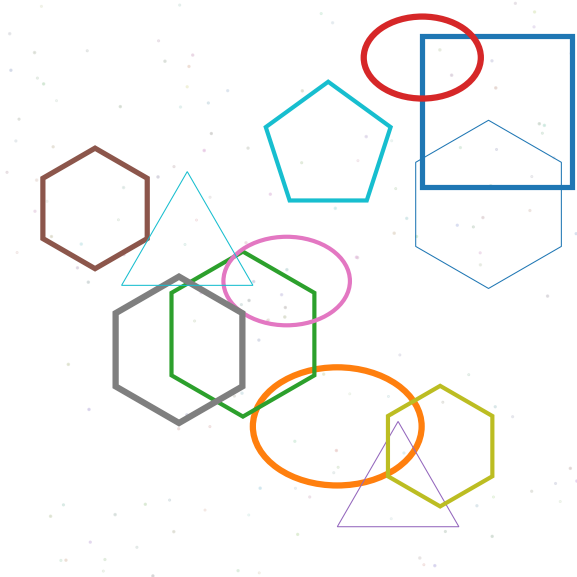[{"shape": "square", "thickness": 2.5, "radius": 0.65, "center": [0.861, 0.806]}, {"shape": "hexagon", "thickness": 0.5, "radius": 0.73, "center": [0.846, 0.645]}, {"shape": "oval", "thickness": 3, "radius": 0.73, "center": [0.584, 0.261]}, {"shape": "hexagon", "thickness": 2, "radius": 0.71, "center": [0.421, 0.421]}, {"shape": "oval", "thickness": 3, "radius": 0.51, "center": [0.731, 0.899]}, {"shape": "triangle", "thickness": 0.5, "radius": 0.61, "center": [0.689, 0.148]}, {"shape": "hexagon", "thickness": 2.5, "radius": 0.52, "center": [0.165, 0.638]}, {"shape": "oval", "thickness": 2, "radius": 0.55, "center": [0.496, 0.512]}, {"shape": "hexagon", "thickness": 3, "radius": 0.63, "center": [0.31, 0.393]}, {"shape": "hexagon", "thickness": 2, "radius": 0.52, "center": [0.762, 0.227]}, {"shape": "pentagon", "thickness": 2, "radius": 0.57, "center": [0.568, 0.744]}, {"shape": "triangle", "thickness": 0.5, "radius": 0.66, "center": [0.324, 0.571]}]